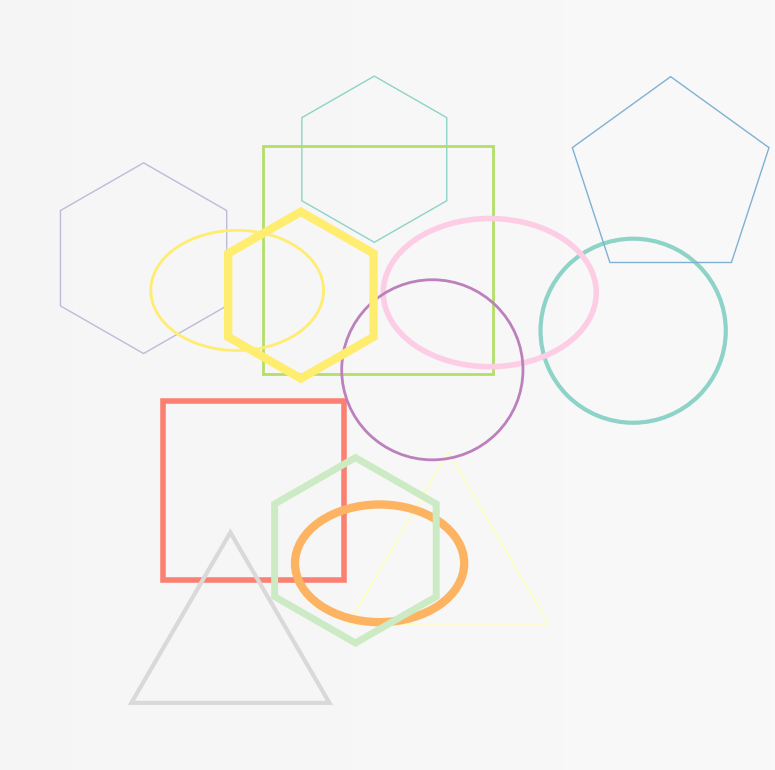[{"shape": "circle", "thickness": 1.5, "radius": 0.6, "center": [0.817, 0.57]}, {"shape": "hexagon", "thickness": 0.5, "radius": 0.54, "center": [0.483, 0.793]}, {"shape": "triangle", "thickness": 0.5, "radius": 0.74, "center": [0.579, 0.264]}, {"shape": "hexagon", "thickness": 0.5, "radius": 0.62, "center": [0.185, 0.665]}, {"shape": "square", "thickness": 2, "radius": 0.58, "center": [0.327, 0.363]}, {"shape": "pentagon", "thickness": 0.5, "radius": 0.67, "center": [0.865, 0.767]}, {"shape": "oval", "thickness": 3, "radius": 0.55, "center": [0.49, 0.268]}, {"shape": "square", "thickness": 1, "radius": 0.74, "center": [0.487, 0.662]}, {"shape": "oval", "thickness": 2, "radius": 0.69, "center": [0.632, 0.62]}, {"shape": "triangle", "thickness": 1.5, "radius": 0.74, "center": [0.297, 0.161]}, {"shape": "circle", "thickness": 1, "radius": 0.58, "center": [0.558, 0.52]}, {"shape": "hexagon", "thickness": 2.5, "radius": 0.6, "center": [0.459, 0.285]}, {"shape": "oval", "thickness": 1, "radius": 0.56, "center": [0.306, 0.623]}, {"shape": "hexagon", "thickness": 3, "radius": 0.54, "center": [0.388, 0.617]}]